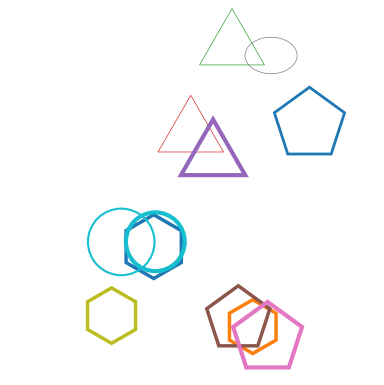[{"shape": "pentagon", "thickness": 2, "radius": 0.48, "center": [0.804, 0.678]}, {"shape": "hexagon", "thickness": 2.5, "radius": 0.41, "center": [0.399, 0.359]}, {"shape": "hexagon", "thickness": 2.5, "radius": 0.35, "center": [0.657, 0.152]}, {"shape": "triangle", "thickness": 0.5, "radius": 0.49, "center": [0.603, 0.88]}, {"shape": "triangle", "thickness": 0.5, "radius": 0.49, "center": [0.495, 0.654]}, {"shape": "triangle", "thickness": 3, "radius": 0.48, "center": [0.554, 0.593]}, {"shape": "pentagon", "thickness": 2.5, "radius": 0.43, "center": [0.619, 0.171]}, {"shape": "pentagon", "thickness": 3, "radius": 0.47, "center": [0.695, 0.122]}, {"shape": "oval", "thickness": 0.5, "radius": 0.34, "center": [0.704, 0.856]}, {"shape": "hexagon", "thickness": 2.5, "radius": 0.36, "center": [0.29, 0.18]}, {"shape": "circle", "thickness": 3, "radius": 0.38, "center": [0.403, 0.372]}, {"shape": "circle", "thickness": 1.5, "radius": 0.43, "center": [0.315, 0.372]}]